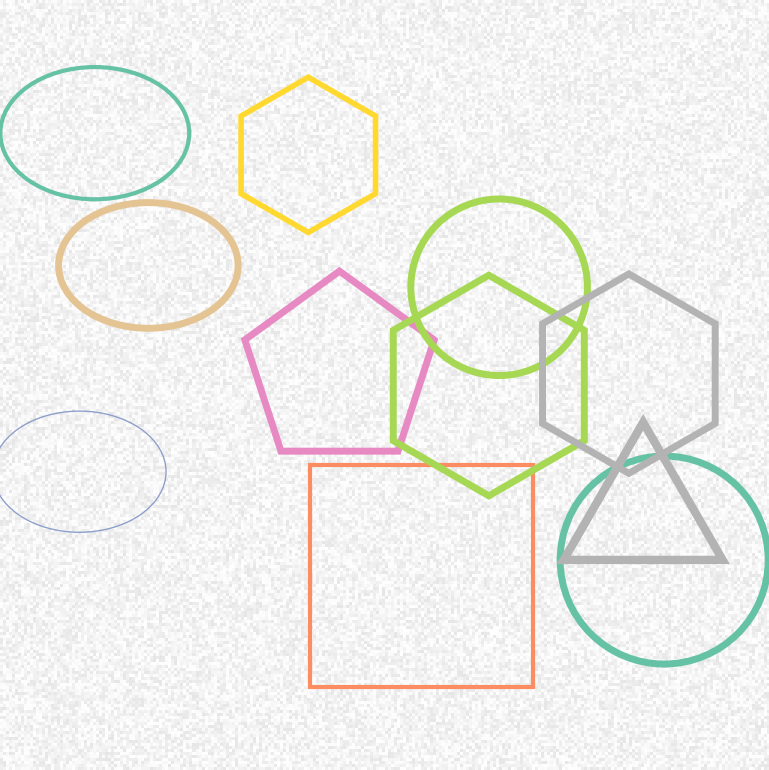[{"shape": "circle", "thickness": 2.5, "radius": 0.68, "center": [0.863, 0.273]}, {"shape": "oval", "thickness": 1.5, "radius": 0.61, "center": [0.123, 0.827]}, {"shape": "square", "thickness": 1.5, "radius": 0.72, "center": [0.547, 0.252]}, {"shape": "oval", "thickness": 0.5, "radius": 0.56, "center": [0.103, 0.387]}, {"shape": "pentagon", "thickness": 2.5, "radius": 0.65, "center": [0.441, 0.519]}, {"shape": "circle", "thickness": 2.5, "radius": 0.57, "center": [0.648, 0.627]}, {"shape": "hexagon", "thickness": 2.5, "radius": 0.72, "center": [0.635, 0.499]}, {"shape": "hexagon", "thickness": 2, "radius": 0.5, "center": [0.4, 0.799]}, {"shape": "oval", "thickness": 2.5, "radius": 0.58, "center": [0.193, 0.655]}, {"shape": "hexagon", "thickness": 2.5, "radius": 0.65, "center": [0.817, 0.515]}, {"shape": "triangle", "thickness": 3, "radius": 0.6, "center": [0.835, 0.332]}]